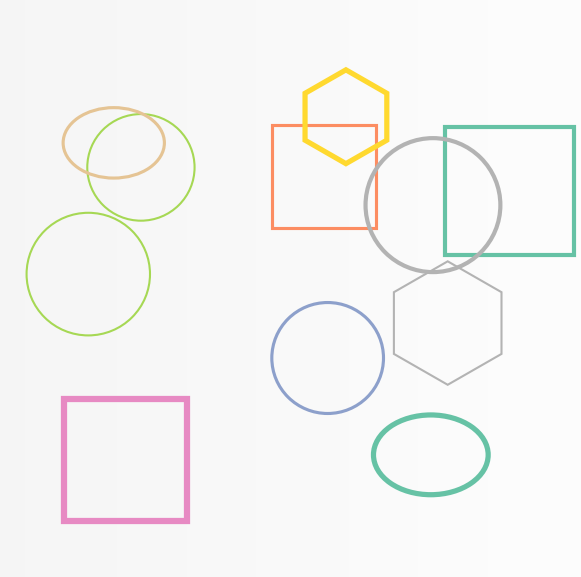[{"shape": "square", "thickness": 2, "radius": 0.55, "center": [0.876, 0.668]}, {"shape": "oval", "thickness": 2.5, "radius": 0.49, "center": [0.741, 0.212]}, {"shape": "square", "thickness": 1.5, "radius": 0.44, "center": [0.557, 0.693]}, {"shape": "circle", "thickness": 1.5, "radius": 0.48, "center": [0.564, 0.379]}, {"shape": "square", "thickness": 3, "radius": 0.53, "center": [0.216, 0.203]}, {"shape": "circle", "thickness": 1, "radius": 0.46, "center": [0.242, 0.709]}, {"shape": "circle", "thickness": 1, "radius": 0.53, "center": [0.152, 0.525]}, {"shape": "hexagon", "thickness": 2.5, "radius": 0.41, "center": [0.595, 0.797]}, {"shape": "oval", "thickness": 1.5, "radius": 0.44, "center": [0.196, 0.752]}, {"shape": "circle", "thickness": 2, "radius": 0.58, "center": [0.745, 0.644]}, {"shape": "hexagon", "thickness": 1, "radius": 0.53, "center": [0.77, 0.44]}]